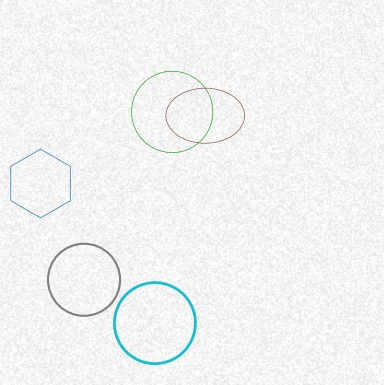[{"shape": "hexagon", "thickness": 0.5, "radius": 0.45, "center": [0.105, 0.523]}, {"shape": "circle", "thickness": 0.5, "radius": 0.53, "center": [0.447, 0.709]}, {"shape": "oval", "thickness": 0.5, "radius": 0.51, "center": [0.533, 0.699]}, {"shape": "circle", "thickness": 1.5, "radius": 0.47, "center": [0.218, 0.273]}, {"shape": "circle", "thickness": 2, "radius": 0.53, "center": [0.402, 0.161]}]